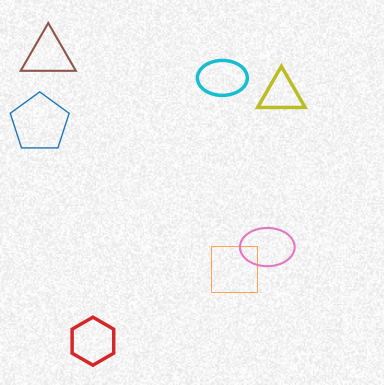[{"shape": "pentagon", "thickness": 1, "radius": 0.4, "center": [0.103, 0.681]}, {"shape": "square", "thickness": 0.5, "radius": 0.3, "center": [0.608, 0.301]}, {"shape": "hexagon", "thickness": 2.5, "radius": 0.31, "center": [0.241, 0.114]}, {"shape": "triangle", "thickness": 1.5, "radius": 0.41, "center": [0.125, 0.857]}, {"shape": "oval", "thickness": 1.5, "radius": 0.36, "center": [0.694, 0.358]}, {"shape": "triangle", "thickness": 2.5, "radius": 0.36, "center": [0.731, 0.757]}, {"shape": "oval", "thickness": 2.5, "radius": 0.32, "center": [0.578, 0.798]}]